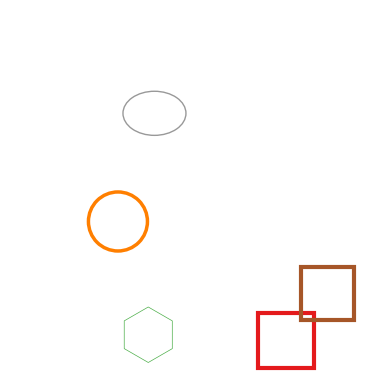[{"shape": "square", "thickness": 3, "radius": 0.36, "center": [0.743, 0.116]}, {"shape": "hexagon", "thickness": 0.5, "radius": 0.36, "center": [0.385, 0.131]}, {"shape": "circle", "thickness": 2.5, "radius": 0.38, "center": [0.306, 0.425]}, {"shape": "square", "thickness": 3, "radius": 0.34, "center": [0.851, 0.238]}, {"shape": "oval", "thickness": 1, "radius": 0.41, "center": [0.401, 0.706]}]